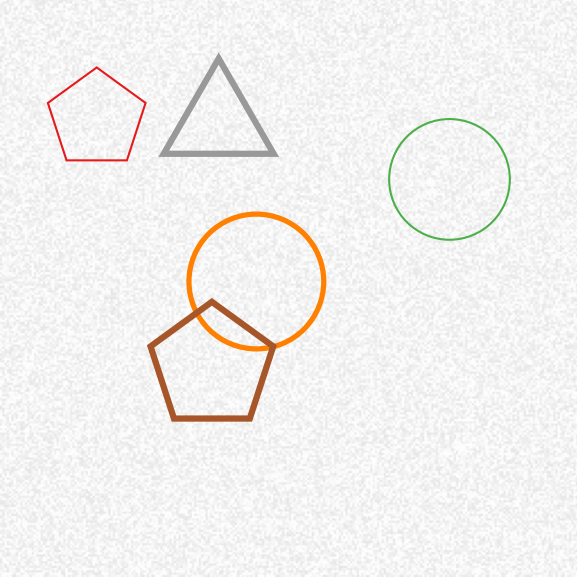[{"shape": "pentagon", "thickness": 1, "radius": 0.44, "center": [0.167, 0.793]}, {"shape": "circle", "thickness": 1, "radius": 0.52, "center": [0.778, 0.688]}, {"shape": "circle", "thickness": 2.5, "radius": 0.58, "center": [0.444, 0.512]}, {"shape": "pentagon", "thickness": 3, "radius": 0.56, "center": [0.367, 0.365]}, {"shape": "triangle", "thickness": 3, "radius": 0.55, "center": [0.379, 0.788]}]